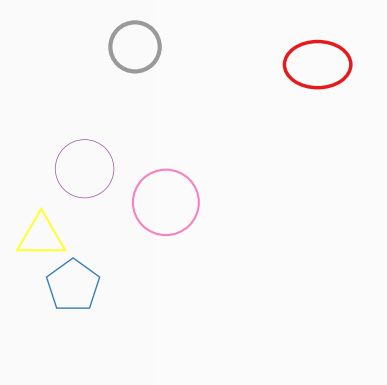[{"shape": "oval", "thickness": 2.5, "radius": 0.43, "center": [0.82, 0.832]}, {"shape": "pentagon", "thickness": 1, "radius": 0.36, "center": [0.189, 0.258]}, {"shape": "circle", "thickness": 0.5, "radius": 0.38, "center": [0.218, 0.562]}, {"shape": "triangle", "thickness": 1.5, "radius": 0.36, "center": [0.106, 0.386]}, {"shape": "circle", "thickness": 1.5, "radius": 0.43, "center": [0.428, 0.474]}, {"shape": "circle", "thickness": 3, "radius": 0.32, "center": [0.349, 0.878]}]